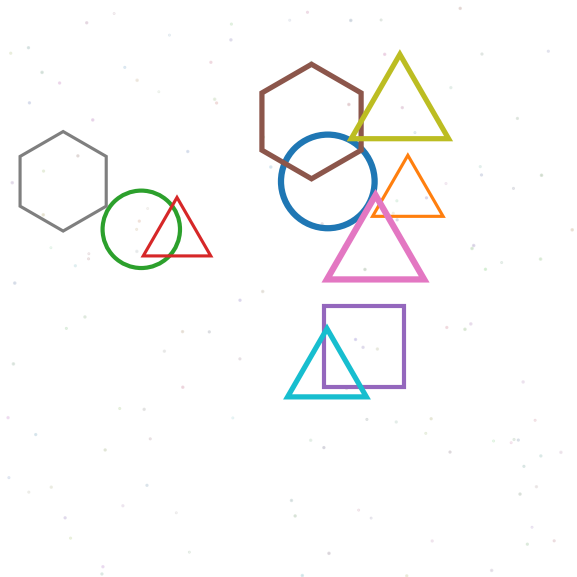[{"shape": "circle", "thickness": 3, "radius": 0.41, "center": [0.568, 0.685]}, {"shape": "triangle", "thickness": 1.5, "radius": 0.35, "center": [0.706, 0.66]}, {"shape": "circle", "thickness": 2, "radius": 0.34, "center": [0.245, 0.602]}, {"shape": "triangle", "thickness": 1.5, "radius": 0.34, "center": [0.306, 0.59]}, {"shape": "square", "thickness": 2, "radius": 0.35, "center": [0.63, 0.399]}, {"shape": "hexagon", "thickness": 2.5, "radius": 0.5, "center": [0.539, 0.789]}, {"shape": "triangle", "thickness": 3, "radius": 0.49, "center": [0.65, 0.564]}, {"shape": "hexagon", "thickness": 1.5, "radius": 0.43, "center": [0.109, 0.685]}, {"shape": "triangle", "thickness": 2.5, "radius": 0.49, "center": [0.692, 0.808]}, {"shape": "triangle", "thickness": 2.5, "radius": 0.39, "center": [0.566, 0.351]}]